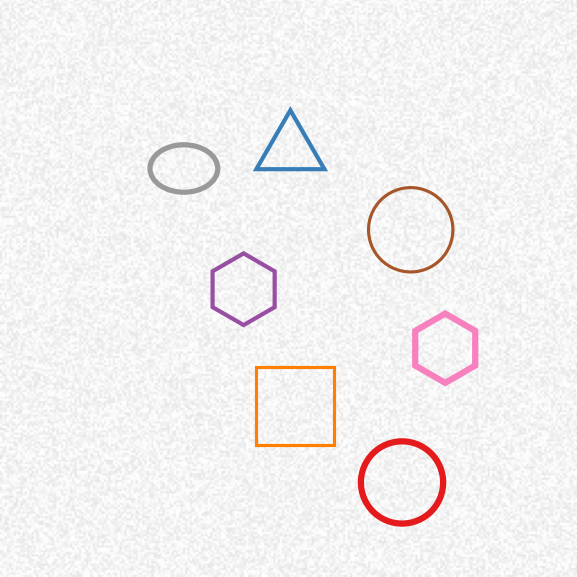[{"shape": "circle", "thickness": 3, "radius": 0.36, "center": [0.696, 0.164]}, {"shape": "triangle", "thickness": 2, "radius": 0.34, "center": [0.503, 0.74]}, {"shape": "hexagon", "thickness": 2, "radius": 0.31, "center": [0.422, 0.498]}, {"shape": "square", "thickness": 1.5, "radius": 0.34, "center": [0.511, 0.296]}, {"shape": "circle", "thickness": 1.5, "radius": 0.37, "center": [0.711, 0.601]}, {"shape": "hexagon", "thickness": 3, "radius": 0.3, "center": [0.771, 0.396]}, {"shape": "oval", "thickness": 2.5, "radius": 0.29, "center": [0.318, 0.707]}]